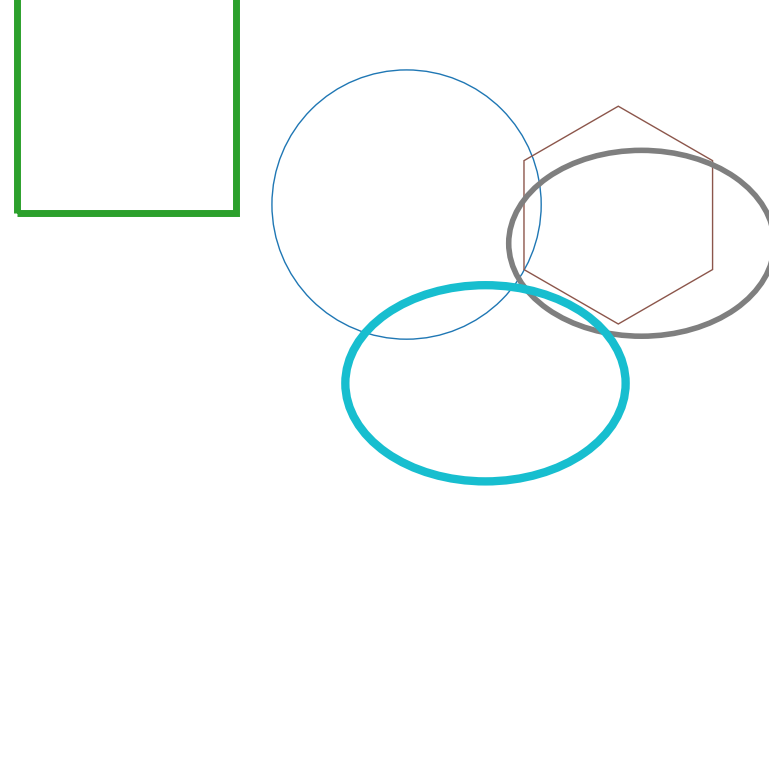[{"shape": "circle", "thickness": 0.5, "radius": 0.87, "center": [0.528, 0.734]}, {"shape": "square", "thickness": 2.5, "radius": 0.71, "center": [0.165, 0.866]}, {"shape": "hexagon", "thickness": 0.5, "radius": 0.71, "center": [0.803, 0.721]}, {"shape": "oval", "thickness": 2, "radius": 0.86, "center": [0.833, 0.684]}, {"shape": "oval", "thickness": 3, "radius": 0.91, "center": [0.631, 0.502]}]